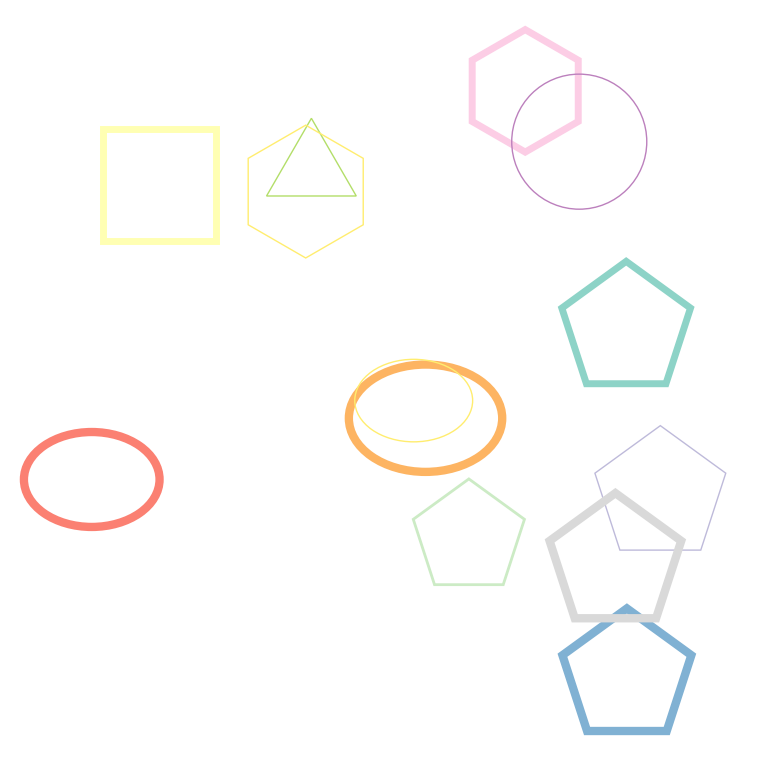[{"shape": "pentagon", "thickness": 2.5, "radius": 0.44, "center": [0.813, 0.573]}, {"shape": "square", "thickness": 2.5, "radius": 0.37, "center": [0.207, 0.76]}, {"shape": "pentagon", "thickness": 0.5, "radius": 0.45, "center": [0.858, 0.358]}, {"shape": "oval", "thickness": 3, "radius": 0.44, "center": [0.119, 0.377]}, {"shape": "pentagon", "thickness": 3, "radius": 0.44, "center": [0.814, 0.122]}, {"shape": "oval", "thickness": 3, "radius": 0.5, "center": [0.553, 0.457]}, {"shape": "triangle", "thickness": 0.5, "radius": 0.34, "center": [0.404, 0.779]}, {"shape": "hexagon", "thickness": 2.5, "radius": 0.4, "center": [0.682, 0.882]}, {"shape": "pentagon", "thickness": 3, "radius": 0.45, "center": [0.799, 0.27]}, {"shape": "circle", "thickness": 0.5, "radius": 0.44, "center": [0.752, 0.816]}, {"shape": "pentagon", "thickness": 1, "radius": 0.38, "center": [0.609, 0.302]}, {"shape": "oval", "thickness": 0.5, "radius": 0.38, "center": [0.537, 0.48]}, {"shape": "hexagon", "thickness": 0.5, "radius": 0.43, "center": [0.397, 0.751]}]